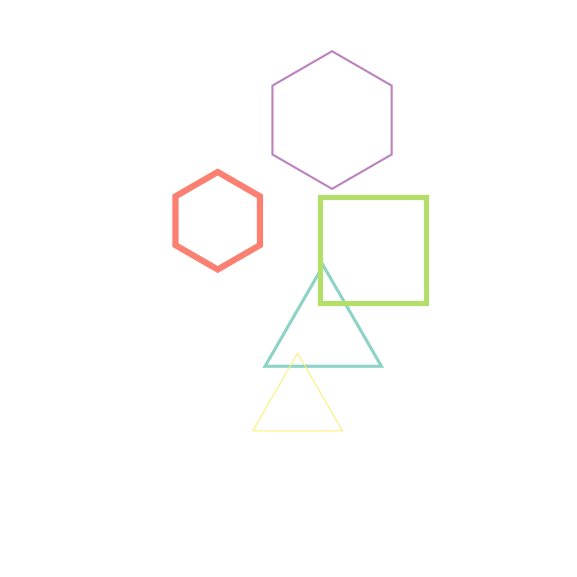[{"shape": "triangle", "thickness": 1.5, "radius": 0.58, "center": [0.56, 0.423]}, {"shape": "hexagon", "thickness": 3, "radius": 0.42, "center": [0.377, 0.617]}, {"shape": "square", "thickness": 2.5, "radius": 0.46, "center": [0.646, 0.566]}, {"shape": "hexagon", "thickness": 1, "radius": 0.6, "center": [0.575, 0.791]}, {"shape": "triangle", "thickness": 0.5, "radius": 0.45, "center": [0.515, 0.298]}]